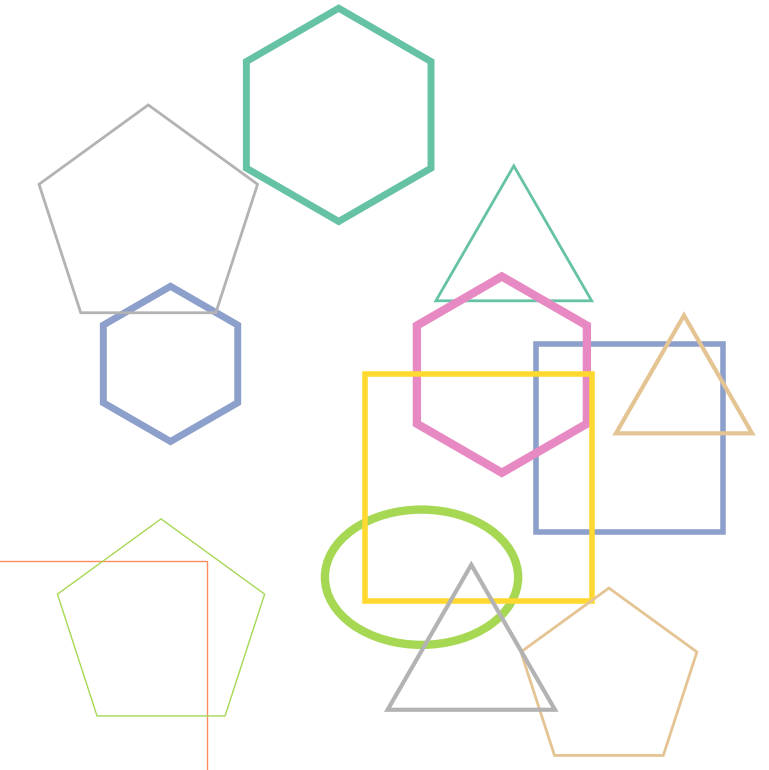[{"shape": "triangle", "thickness": 1, "radius": 0.58, "center": [0.667, 0.668]}, {"shape": "hexagon", "thickness": 2.5, "radius": 0.69, "center": [0.44, 0.851]}, {"shape": "square", "thickness": 0.5, "radius": 0.72, "center": [0.126, 0.128]}, {"shape": "square", "thickness": 2, "radius": 0.61, "center": [0.818, 0.431]}, {"shape": "hexagon", "thickness": 2.5, "radius": 0.5, "center": [0.221, 0.527]}, {"shape": "hexagon", "thickness": 3, "radius": 0.64, "center": [0.652, 0.513]}, {"shape": "pentagon", "thickness": 0.5, "radius": 0.71, "center": [0.209, 0.185]}, {"shape": "oval", "thickness": 3, "radius": 0.63, "center": [0.547, 0.25]}, {"shape": "square", "thickness": 2, "radius": 0.74, "center": [0.621, 0.367]}, {"shape": "pentagon", "thickness": 1, "radius": 0.6, "center": [0.791, 0.116]}, {"shape": "triangle", "thickness": 1.5, "radius": 0.51, "center": [0.888, 0.488]}, {"shape": "triangle", "thickness": 1.5, "radius": 0.63, "center": [0.612, 0.141]}, {"shape": "pentagon", "thickness": 1, "radius": 0.75, "center": [0.193, 0.715]}]